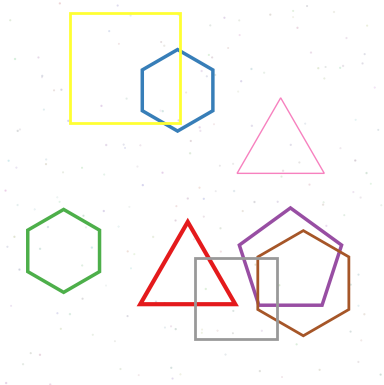[{"shape": "triangle", "thickness": 3, "radius": 0.71, "center": [0.488, 0.281]}, {"shape": "hexagon", "thickness": 2.5, "radius": 0.53, "center": [0.461, 0.765]}, {"shape": "hexagon", "thickness": 2.5, "radius": 0.54, "center": [0.165, 0.348]}, {"shape": "pentagon", "thickness": 2.5, "radius": 0.7, "center": [0.754, 0.32]}, {"shape": "square", "thickness": 2, "radius": 0.71, "center": [0.326, 0.824]}, {"shape": "hexagon", "thickness": 2, "radius": 0.68, "center": [0.788, 0.264]}, {"shape": "triangle", "thickness": 1, "radius": 0.65, "center": [0.729, 0.615]}, {"shape": "square", "thickness": 2, "radius": 0.53, "center": [0.613, 0.226]}]